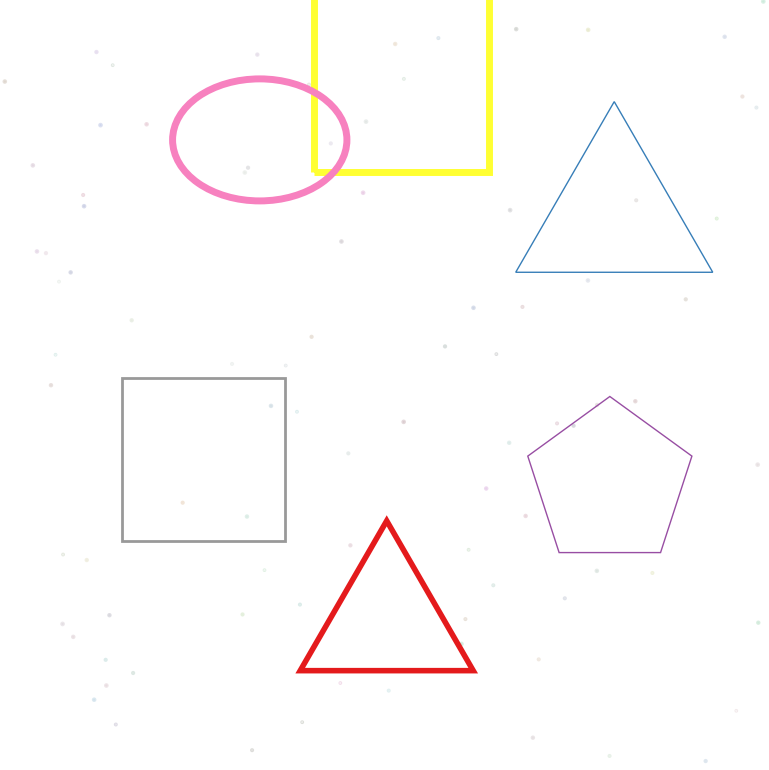[{"shape": "triangle", "thickness": 2, "radius": 0.65, "center": [0.502, 0.194]}, {"shape": "triangle", "thickness": 0.5, "radius": 0.74, "center": [0.798, 0.72]}, {"shape": "pentagon", "thickness": 0.5, "radius": 0.56, "center": [0.792, 0.373]}, {"shape": "square", "thickness": 2.5, "radius": 0.57, "center": [0.522, 0.89]}, {"shape": "oval", "thickness": 2.5, "radius": 0.57, "center": [0.337, 0.818]}, {"shape": "square", "thickness": 1, "radius": 0.53, "center": [0.265, 0.403]}]